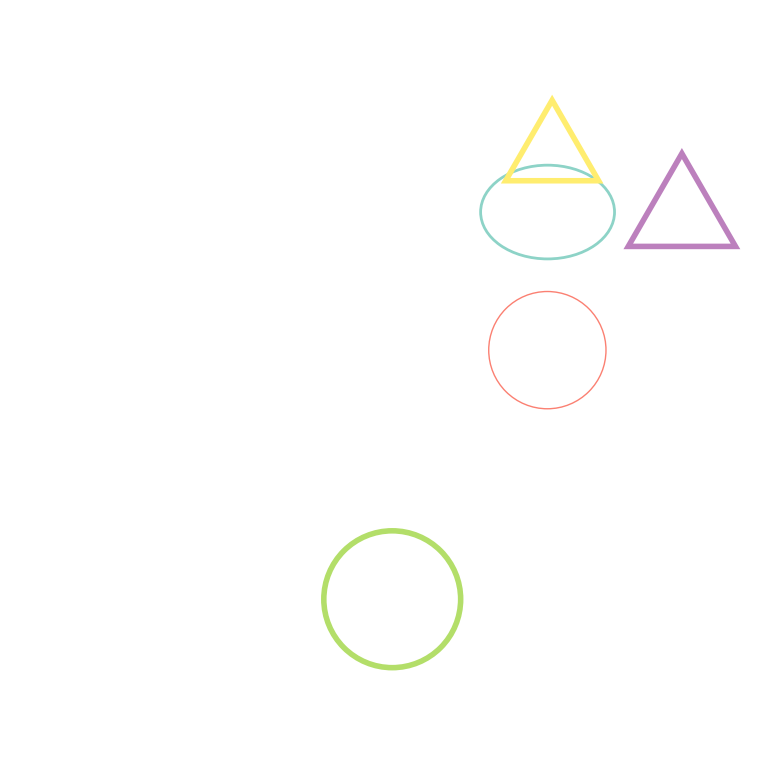[{"shape": "oval", "thickness": 1, "radius": 0.43, "center": [0.711, 0.725]}, {"shape": "circle", "thickness": 0.5, "radius": 0.38, "center": [0.711, 0.545]}, {"shape": "circle", "thickness": 2, "radius": 0.44, "center": [0.509, 0.222]}, {"shape": "triangle", "thickness": 2, "radius": 0.4, "center": [0.886, 0.72]}, {"shape": "triangle", "thickness": 2, "radius": 0.35, "center": [0.717, 0.8]}]